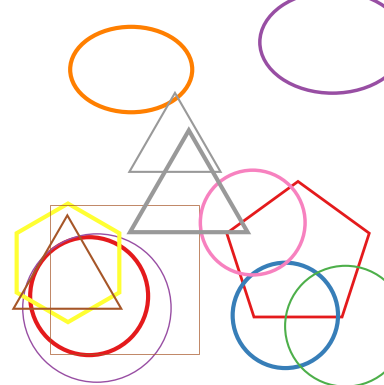[{"shape": "pentagon", "thickness": 2, "radius": 0.97, "center": [0.774, 0.334]}, {"shape": "circle", "thickness": 3, "radius": 0.77, "center": [0.232, 0.231]}, {"shape": "circle", "thickness": 3, "radius": 0.68, "center": [0.741, 0.181]}, {"shape": "circle", "thickness": 1.5, "radius": 0.78, "center": [0.897, 0.153]}, {"shape": "circle", "thickness": 1, "radius": 0.96, "center": [0.252, 0.2]}, {"shape": "oval", "thickness": 2.5, "radius": 0.94, "center": [0.864, 0.89]}, {"shape": "oval", "thickness": 3, "radius": 0.79, "center": [0.341, 0.819]}, {"shape": "hexagon", "thickness": 3, "radius": 0.77, "center": [0.177, 0.317]}, {"shape": "square", "thickness": 0.5, "radius": 0.96, "center": [0.323, 0.275]}, {"shape": "triangle", "thickness": 1.5, "radius": 0.81, "center": [0.175, 0.279]}, {"shape": "circle", "thickness": 2.5, "radius": 0.68, "center": [0.656, 0.422]}, {"shape": "triangle", "thickness": 1.5, "radius": 0.68, "center": [0.454, 0.622]}, {"shape": "triangle", "thickness": 3, "radius": 0.88, "center": [0.49, 0.485]}]